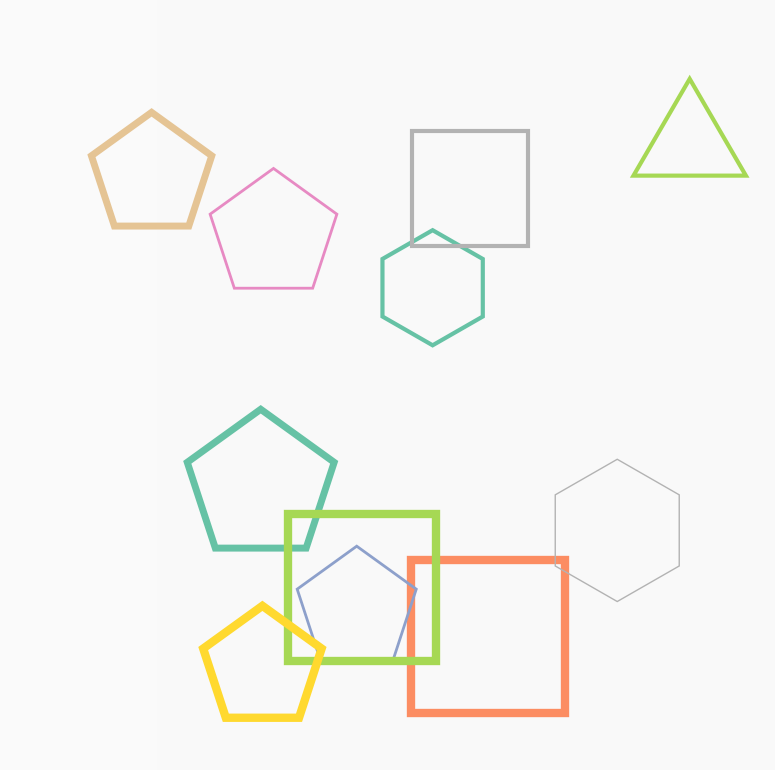[{"shape": "hexagon", "thickness": 1.5, "radius": 0.37, "center": [0.558, 0.626]}, {"shape": "pentagon", "thickness": 2.5, "radius": 0.5, "center": [0.336, 0.369]}, {"shape": "square", "thickness": 3, "radius": 0.5, "center": [0.63, 0.173]}, {"shape": "pentagon", "thickness": 1, "radius": 0.4, "center": [0.46, 0.21]}, {"shape": "pentagon", "thickness": 1, "radius": 0.43, "center": [0.353, 0.695]}, {"shape": "square", "thickness": 3, "radius": 0.48, "center": [0.467, 0.237]}, {"shape": "triangle", "thickness": 1.5, "radius": 0.42, "center": [0.89, 0.814]}, {"shape": "pentagon", "thickness": 3, "radius": 0.4, "center": [0.339, 0.133]}, {"shape": "pentagon", "thickness": 2.5, "radius": 0.41, "center": [0.196, 0.772]}, {"shape": "square", "thickness": 1.5, "radius": 0.37, "center": [0.607, 0.755]}, {"shape": "hexagon", "thickness": 0.5, "radius": 0.46, "center": [0.796, 0.311]}]